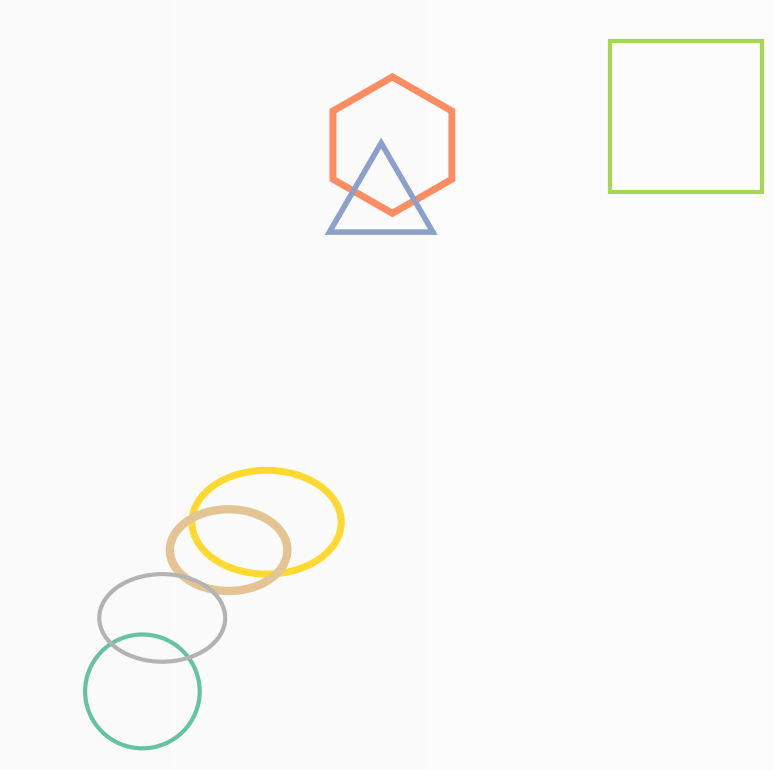[{"shape": "circle", "thickness": 1.5, "radius": 0.37, "center": [0.184, 0.102]}, {"shape": "hexagon", "thickness": 2.5, "radius": 0.44, "center": [0.506, 0.812]}, {"shape": "triangle", "thickness": 2, "radius": 0.39, "center": [0.492, 0.737]}, {"shape": "square", "thickness": 1.5, "radius": 0.49, "center": [0.885, 0.848]}, {"shape": "oval", "thickness": 2.5, "radius": 0.48, "center": [0.344, 0.322]}, {"shape": "oval", "thickness": 3, "radius": 0.38, "center": [0.295, 0.286]}, {"shape": "oval", "thickness": 1.5, "radius": 0.41, "center": [0.209, 0.198]}]